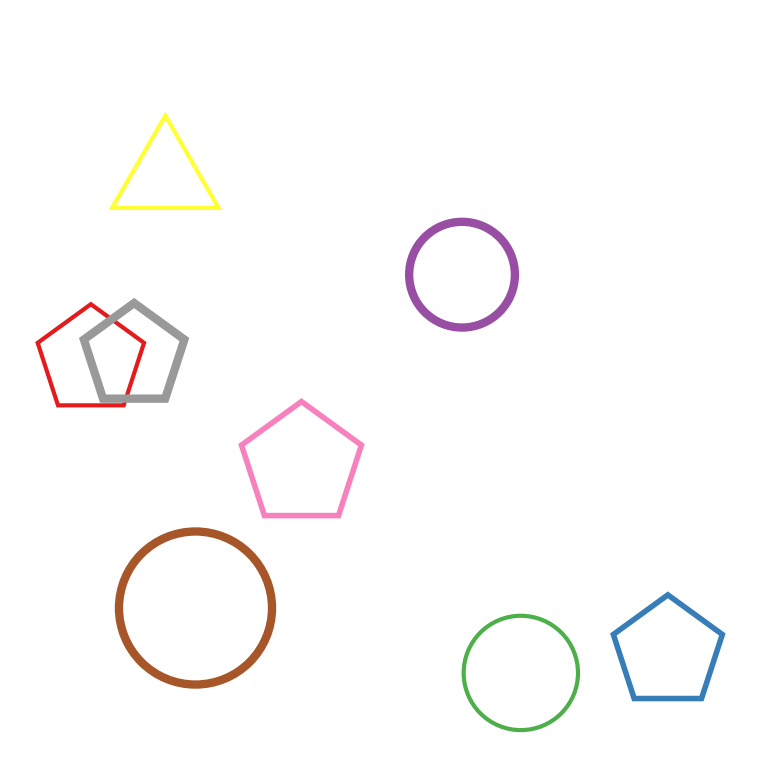[{"shape": "pentagon", "thickness": 1.5, "radius": 0.36, "center": [0.118, 0.532]}, {"shape": "pentagon", "thickness": 2, "radius": 0.37, "center": [0.867, 0.153]}, {"shape": "circle", "thickness": 1.5, "radius": 0.37, "center": [0.676, 0.126]}, {"shape": "circle", "thickness": 3, "radius": 0.34, "center": [0.6, 0.643]}, {"shape": "triangle", "thickness": 1.5, "radius": 0.4, "center": [0.215, 0.77]}, {"shape": "circle", "thickness": 3, "radius": 0.5, "center": [0.254, 0.21]}, {"shape": "pentagon", "thickness": 2, "radius": 0.41, "center": [0.392, 0.397]}, {"shape": "pentagon", "thickness": 3, "radius": 0.34, "center": [0.174, 0.538]}]